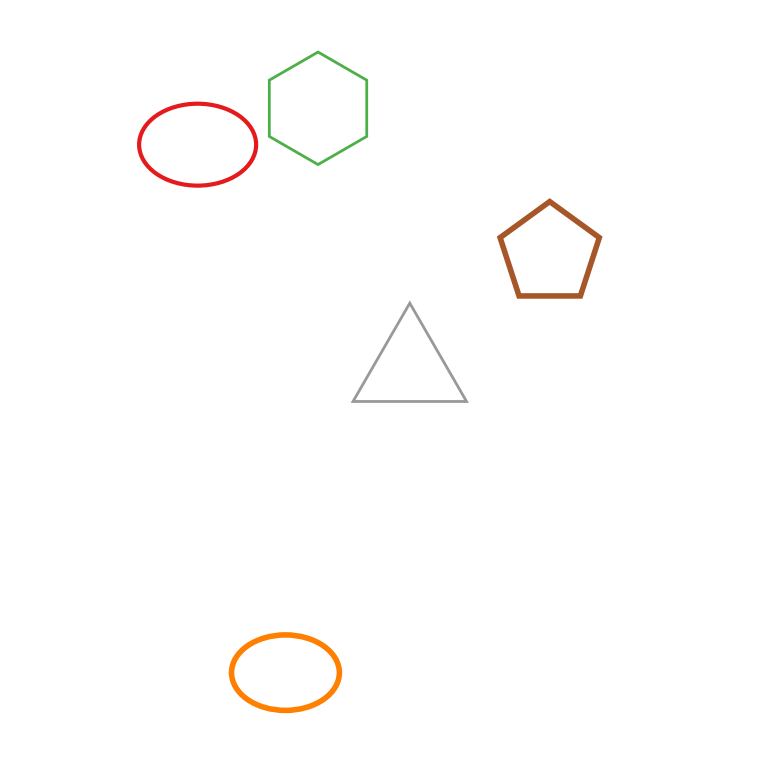[{"shape": "oval", "thickness": 1.5, "radius": 0.38, "center": [0.257, 0.812]}, {"shape": "hexagon", "thickness": 1, "radius": 0.37, "center": [0.413, 0.859]}, {"shape": "oval", "thickness": 2, "radius": 0.35, "center": [0.371, 0.126]}, {"shape": "pentagon", "thickness": 2, "radius": 0.34, "center": [0.714, 0.67]}, {"shape": "triangle", "thickness": 1, "radius": 0.43, "center": [0.532, 0.521]}]